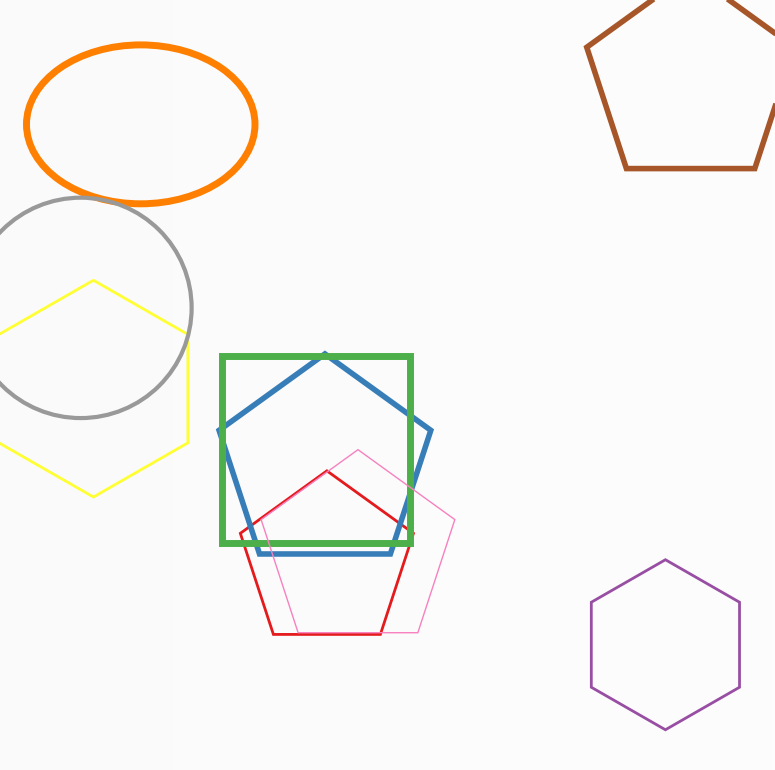[{"shape": "pentagon", "thickness": 1, "radius": 0.59, "center": [0.422, 0.271]}, {"shape": "pentagon", "thickness": 2, "radius": 0.72, "center": [0.419, 0.397]}, {"shape": "square", "thickness": 2.5, "radius": 0.61, "center": [0.408, 0.416]}, {"shape": "hexagon", "thickness": 1, "radius": 0.55, "center": [0.859, 0.163]}, {"shape": "oval", "thickness": 2.5, "radius": 0.74, "center": [0.182, 0.839]}, {"shape": "hexagon", "thickness": 1, "radius": 0.7, "center": [0.121, 0.495]}, {"shape": "pentagon", "thickness": 2, "radius": 0.7, "center": [0.891, 0.895]}, {"shape": "pentagon", "thickness": 0.5, "radius": 0.66, "center": [0.462, 0.285]}, {"shape": "circle", "thickness": 1.5, "radius": 0.72, "center": [0.104, 0.6]}]